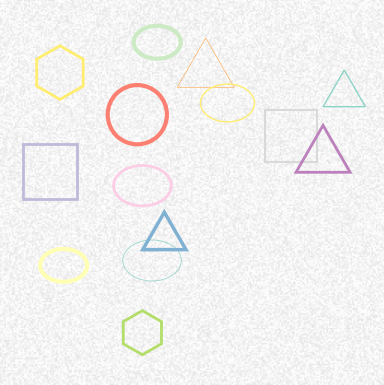[{"shape": "oval", "thickness": 0.5, "radius": 0.38, "center": [0.395, 0.323]}, {"shape": "triangle", "thickness": 1, "radius": 0.32, "center": [0.894, 0.755]}, {"shape": "oval", "thickness": 3, "radius": 0.3, "center": [0.165, 0.311]}, {"shape": "square", "thickness": 2, "radius": 0.36, "center": [0.13, 0.554]}, {"shape": "circle", "thickness": 3, "radius": 0.38, "center": [0.357, 0.702]}, {"shape": "triangle", "thickness": 2.5, "radius": 0.32, "center": [0.427, 0.384]}, {"shape": "triangle", "thickness": 0.5, "radius": 0.43, "center": [0.534, 0.816]}, {"shape": "hexagon", "thickness": 2, "radius": 0.29, "center": [0.37, 0.136]}, {"shape": "oval", "thickness": 2, "radius": 0.37, "center": [0.37, 0.518]}, {"shape": "square", "thickness": 1.5, "radius": 0.34, "center": [0.756, 0.647]}, {"shape": "triangle", "thickness": 2, "radius": 0.41, "center": [0.839, 0.593]}, {"shape": "oval", "thickness": 3, "radius": 0.31, "center": [0.408, 0.89]}, {"shape": "oval", "thickness": 1, "radius": 0.35, "center": [0.591, 0.732]}, {"shape": "hexagon", "thickness": 2, "radius": 0.35, "center": [0.156, 0.811]}]